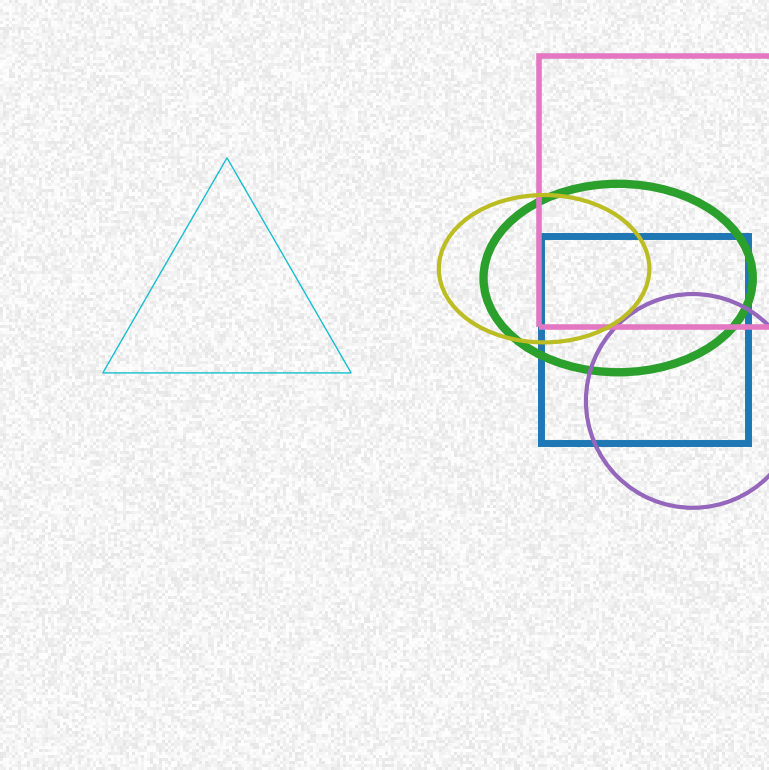[{"shape": "square", "thickness": 2.5, "radius": 0.67, "center": [0.838, 0.559]}, {"shape": "oval", "thickness": 3, "radius": 0.87, "center": [0.803, 0.639]}, {"shape": "circle", "thickness": 1.5, "radius": 0.69, "center": [0.9, 0.479]}, {"shape": "square", "thickness": 2, "radius": 0.88, "center": [0.876, 0.751]}, {"shape": "oval", "thickness": 1.5, "radius": 0.68, "center": [0.707, 0.651]}, {"shape": "triangle", "thickness": 0.5, "radius": 0.93, "center": [0.295, 0.609]}]